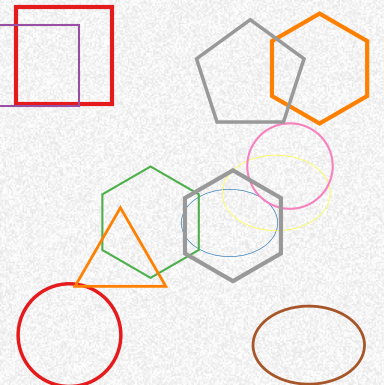[{"shape": "square", "thickness": 3, "radius": 0.63, "center": [0.166, 0.856]}, {"shape": "circle", "thickness": 2.5, "radius": 0.67, "center": [0.18, 0.13]}, {"shape": "oval", "thickness": 0.5, "radius": 0.62, "center": [0.596, 0.421]}, {"shape": "hexagon", "thickness": 1.5, "radius": 0.72, "center": [0.391, 0.423]}, {"shape": "square", "thickness": 1.5, "radius": 0.53, "center": [0.1, 0.83]}, {"shape": "triangle", "thickness": 2, "radius": 0.68, "center": [0.313, 0.324]}, {"shape": "hexagon", "thickness": 3, "radius": 0.71, "center": [0.83, 0.822]}, {"shape": "oval", "thickness": 0.5, "radius": 0.7, "center": [0.717, 0.499]}, {"shape": "oval", "thickness": 2, "radius": 0.72, "center": [0.802, 0.104]}, {"shape": "circle", "thickness": 1.5, "radius": 0.55, "center": [0.753, 0.569]}, {"shape": "hexagon", "thickness": 3, "radius": 0.72, "center": [0.605, 0.414]}, {"shape": "pentagon", "thickness": 2.5, "radius": 0.73, "center": [0.65, 0.802]}]